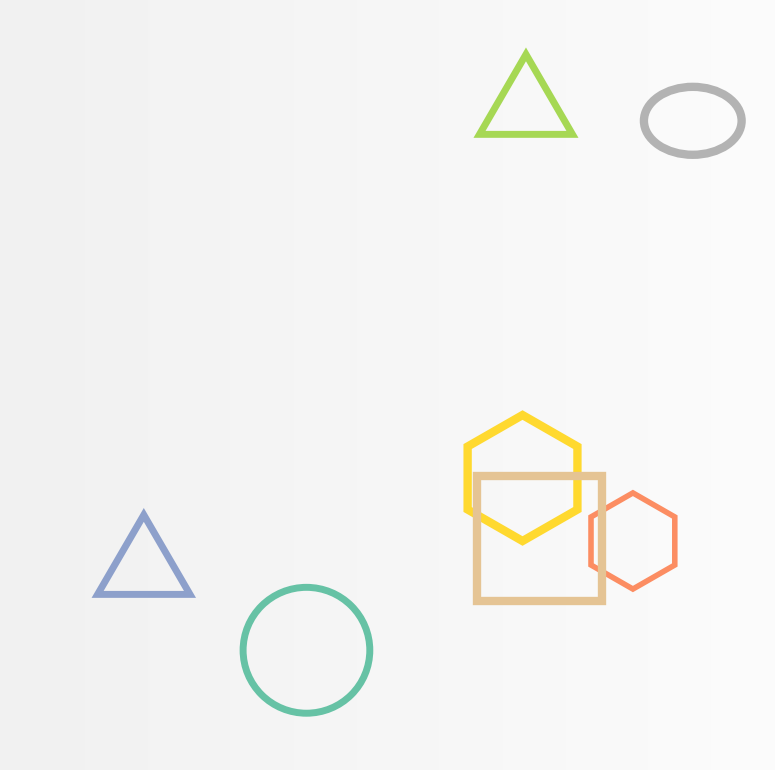[{"shape": "circle", "thickness": 2.5, "radius": 0.41, "center": [0.395, 0.155]}, {"shape": "hexagon", "thickness": 2, "radius": 0.31, "center": [0.817, 0.297]}, {"shape": "triangle", "thickness": 2.5, "radius": 0.34, "center": [0.186, 0.262]}, {"shape": "triangle", "thickness": 2.5, "radius": 0.35, "center": [0.679, 0.86]}, {"shape": "hexagon", "thickness": 3, "radius": 0.41, "center": [0.674, 0.379]}, {"shape": "square", "thickness": 3, "radius": 0.4, "center": [0.697, 0.301]}, {"shape": "oval", "thickness": 3, "radius": 0.32, "center": [0.894, 0.843]}]